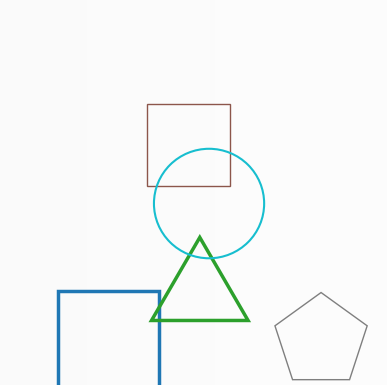[{"shape": "square", "thickness": 2.5, "radius": 0.65, "center": [0.281, 0.115]}, {"shape": "triangle", "thickness": 2.5, "radius": 0.72, "center": [0.516, 0.24]}, {"shape": "square", "thickness": 1, "radius": 0.53, "center": [0.487, 0.623]}, {"shape": "pentagon", "thickness": 1, "radius": 0.63, "center": [0.829, 0.115]}, {"shape": "circle", "thickness": 1.5, "radius": 0.71, "center": [0.539, 0.471]}]